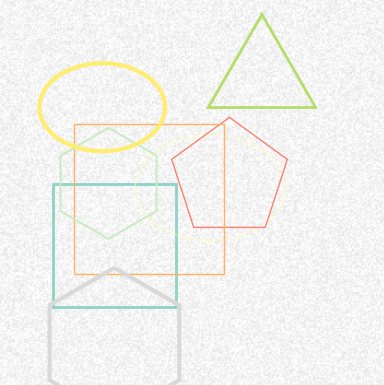[{"shape": "square", "thickness": 2, "radius": 0.8, "center": [0.297, 0.362]}, {"shape": "oval", "thickness": 0.5, "radius": 0.98, "center": [0.546, 0.512]}, {"shape": "pentagon", "thickness": 1, "radius": 0.79, "center": [0.596, 0.537]}, {"shape": "square", "thickness": 1, "radius": 0.97, "center": [0.388, 0.484]}, {"shape": "triangle", "thickness": 2, "radius": 0.81, "center": [0.68, 0.801]}, {"shape": "hexagon", "thickness": 3, "radius": 0.97, "center": [0.297, 0.11]}, {"shape": "hexagon", "thickness": 1.5, "radius": 0.72, "center": [0.282, 0.524]}, {"shape": "oval", "thickness": 3, "radius": 0.82, "center": [0.266, 0.722]}]